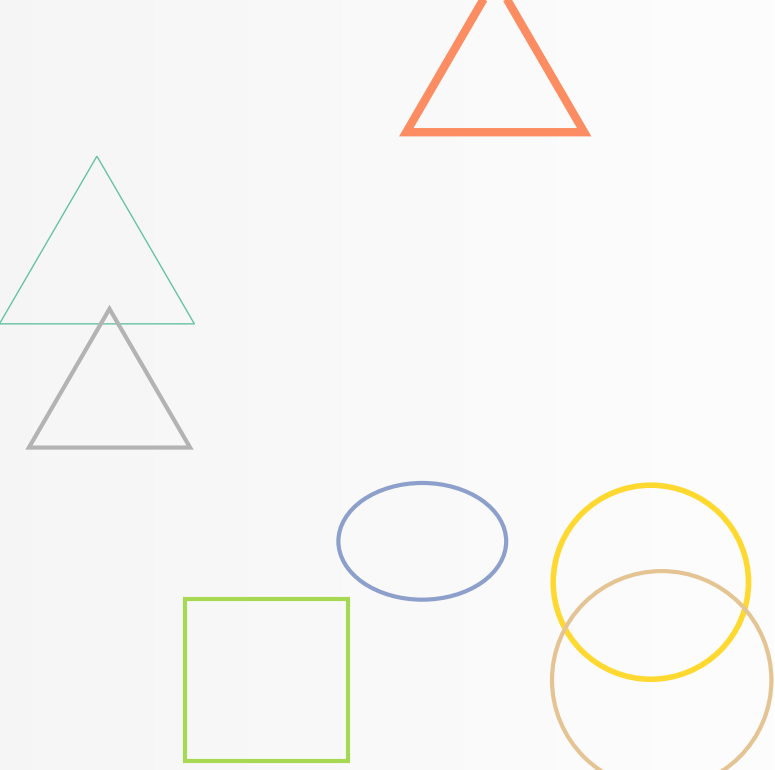[{"shape": "triangle", "thickness": 0.5, "radius": 0.73, "center": [0.125, 0.652]}, {"shape": "triangle", "thickness": 3, "radius": 0.66, "center": [0.639, 0.895]}, {"shape": "oval", "thickness": 1.5, "radius": 0.54, "center": [0.545, 0.297]}, {"shape": "square", "thickness": 1.5, "radius": 0.52, "center": [0.344, 0.117]}, {"shape": "circle", "thickness": 2, "radius": 0.63, "center": [0.84, 0.244]}, {"shape": "circle", "thickness": 1.5, "radius": 0.71, "center": [0.854, 0.117]}, {"shape": "triangle", "thickness": 1.5, "radius": 0.6, "center": [0.141, 0.479]}]